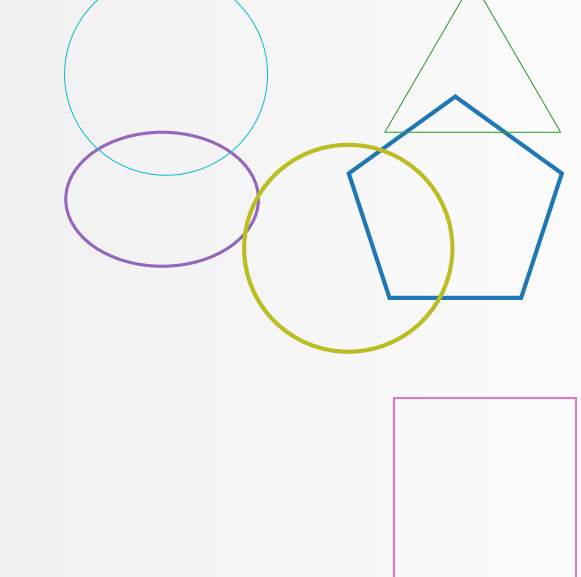[{"shape": "pentagon", "thickness": 2, "radius": 0.96, "center": [0.783, 0.639]}, {"shape": "triangle", "thickness": 0.5, "radius": 0.87, "center": [0.813, 0.857]}, {"shape": "oval", "thickness": 1.5, "radius": 0.83, "center": [0.279, 0.654]}, {"shape": "square", "thickness": 1, "radius": 0.78, "center": [0.834, 0.154]}, {"shape": "circle", "thickness": 2, "radius": 0.9, "center": [0.599, 0.569]}, {"shape": "circle", "thickness": 0.5, "radius": 0.87, "center": [0.286, 0.87]}]